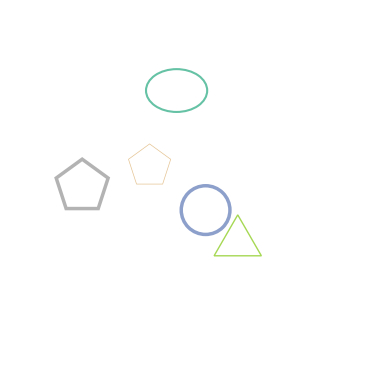[{"shape": "oval", "thickness": 1.5, "radius": 0.4, "center": [0.459, 0.765]}, {"shape": "circle", "thickness": 2.5, "radius": 0.32, "center": [0.534, 0.454]}, {"shape": "triangle", "thickness": 1, "radius": 0.35, "center": [0.618, 0.371]}, {"shape": "pentagon", "thickness": 0.5, "radius": 0.29, "center": [0.389, 0.568]}, {"shape": "pentagon", "thickness": 2.5, "radius": 0.35, "center": [0.213, 0.516]}]